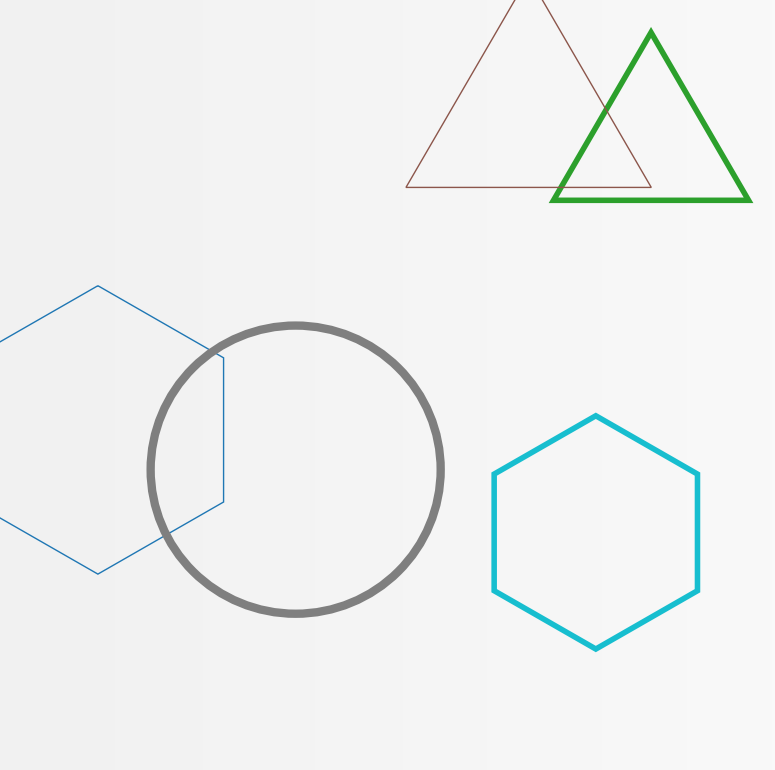[{"shape": "hexagon", "thickness": 0.5, "radius": 0.94, "center": [0.126, 0.442]}, {"shape": "triangle", "thickness": 2, "radius": 0.73, "center": [0.84, 0.813]}, {"shape": "triangle", "thickness": 0.5, "radius": 0.91, "center": [0.682, 0.848]}, {"shape": "circle", "thickness": 3, "radius": 0.94, "center": [0.382, 0.39]}, {"shape": "hexagon", "thickness": 2, "radius": 0.76, "center": [0.769, 0.309]}]